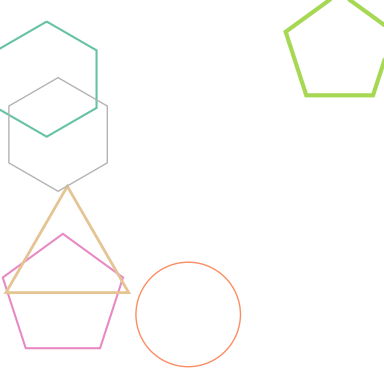[{"shape": "hexagon", "thickness": 1.5, "radius": 0.75, "center": [0.121, 0.794]}, {"shape": "circle", "thickness": 1, "radius": 0.68, "center": [0.489, 0.183]}, {"shape": "pentagon", "thickness": 1.5, "radius": 0.82, "center": [0.163, 0.228]}, {"shape": "pentagon", "thickness": 3, "radius": 0.74, "center": [0.882, 0.872]}, {"shape": "triangle", "thickness": 2, "radius": 0.92, "center": [0.175, 0.332]}, {"shape": "hexagon", "thickness": 1, "radius": 0.74, "center": [0.151, 0.651]}]